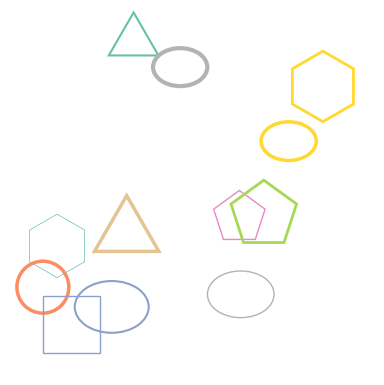[{"shape": "hexagon", "thickness": 0.5, "radius": 0.41, "center": [0.148, 0.361]}, {"shape": "triangle", "thickness": 1.5, "radius": 0.37, "center": [0.347, 0.893]}, {"shape": "circle", "thickness": 2.5, "radius": 0.34, "center": [0.111, 0.254]}, {"shape": "square", "thickness": 1, "radius": 0.37, "center": [0.187, 0.158]}, {"shape": "oval", "thickness": 1.5, "radius": 0.48, "center": [0.29, 0.203]}, {"shape": "pentagon", "thickness": 1, "radius": 0.35, "center": [0.622, 0.435]}, {"shape": "pentagon", "thickness": 2, "radius": 0.45, "center": [0.685, 0.442]}, {"shape": "oval", "thickness": 2.5, "radius": 0.36, "center": [0.75, 0.633]}, {"shape": "hexagon", "thickness": 2, "radius": 0.46, "center": [0.839, 0.776]}, {"shape": "triangle", "thickness": 2.5, "radius": 0.48, "center": [0.329, 0.395]}, {"shape": "oval", "thickness": 3, "radius": 0.35, "center": [0.468, 0.826]}, {"shape": "oval", "thickness": 1, "radius": 0.43, "center": [0.625, 0.236]}]